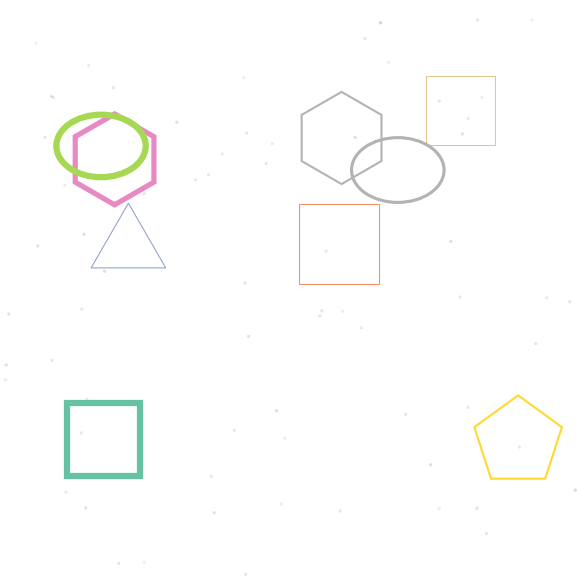[{"shape": "square", "thickness": 3, "radius": 0.31, "center": [0.18, 0.238]}, {"shape": "square", "thickness": 0.5, "radius": 0.34, "center": [0.587, 0.576]}, {"shape": "triangle", "thickness": 0.5, "radius": 0.37, "center": [0.222, 0.573]}, {"shape": "hexagon", "thickness": 2.5, "radius": 0.39, "center": [0.198, 0.723]}, {"shape": "oval", "thickness": 3, "radius": 0.39, "center": [0.175, 0.746]}, {"shape": "pentagon", "thickness": 1, "radius": 0.4, "center": [0.897, 0.235]}, {"shape": "square", "thickness": 0.5, "radius": 0.3, "center": [0.798, 0.808]}, {"shape": "oval", "thickness": 1.5, "radius": 0.4, "center": [0.689, 0.705]}, {"shape": "hexagon", "thickness": 1, "radius": 0.4, "center": [0.591, 0.76]}]